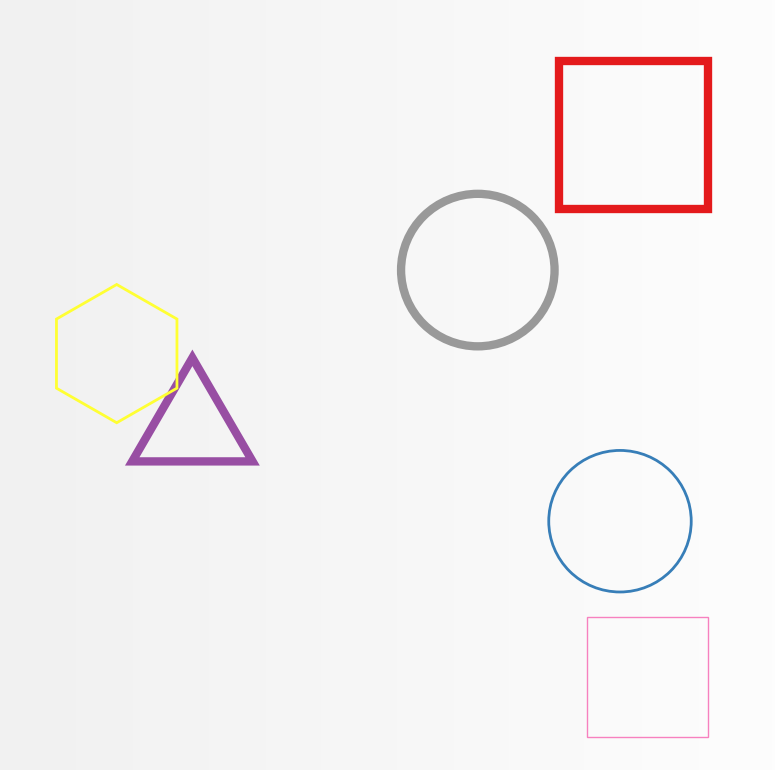[{"shape": "square", "thickness": 3, "radius": 0.48, "center": [0.817, 0.825]}, {"shape": "circle", "thickness": 1, "radius": 0.46, "center": [0.8, 0.323]}, {"shape": "triangle", "thickness": 3, "radius": 0.45, "center": [0.248, 0.446]}, {"shape": "hexagon", "thickness": 1, "radius": 0.45, "center": [0.151, 0.541]}, {"shape": "square", "thickness": 0.5, "radius": 0.39, "center": [0.836, 0.121]}, {"shape": "circle", "thickness": 3, "radius": 0.5, "center": [0.617, 0.649]}]